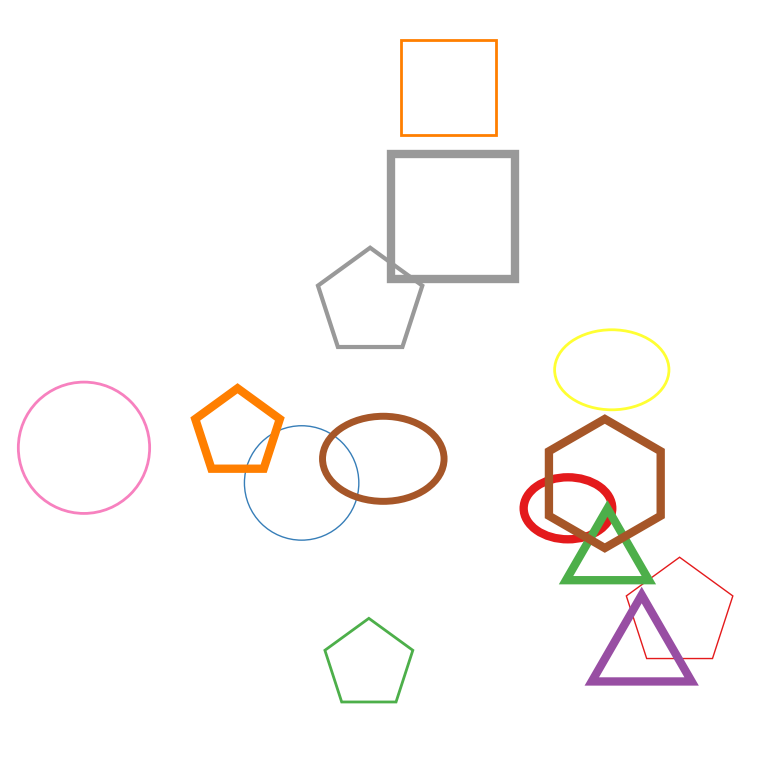[{"shape": "pentagon", "thickness": 0.5, "radius": 0.36, "center": [0.883, 0.204]}, {"shape": "oval", "thickness": 3, "radius": 0.29, "center": [0.738, 0.34]}, {"shape": "circle", "thickness": 0.5, "radius": 0.37, "center": [0.392, 0.373]}, {"shape": "pentagon", "thickness": 1, "radius": 0.3, "center": [0.479, 0.137]}, {"shape": "triangle", "thickness": 3, "radius": 0.31, "center": [0.789, 0.278]}, {"shape": "triangle", "thickness": 3, "radius": 0.37, "center": [0.833, 0.152]}, {"shape": "pentagon", "thickness": 3, "radius": 0.29, "center": [0.309, 0.438]}, {"shape": "square", "thickness": 1, "radius": 0.31, "center": [0.582, 0.886]}, {"shape": "oval", "thickness": 1, "radius": 0.37, "center": [0.795, 0.52]}, {"shape": "oval", "thickness": 2.5, "radius": 0.39, "center": [0.498, 0.404]}, {"shape": "hexagon", "thickness": 3, "radius": 0.42, "center": [0.785, 0.372]}, {"shape": "circle", "thickness": 1, "radius": 0.43, "center": [0.109, 0.418]}, {"shape": "square", "thickness": 3, "radius": 0.41, "center": [0.588, 0.719]}, {"shape": "pentagon", "thickness": 1.5, "radius": 0.36, "center": [0.481, 0.607]}]